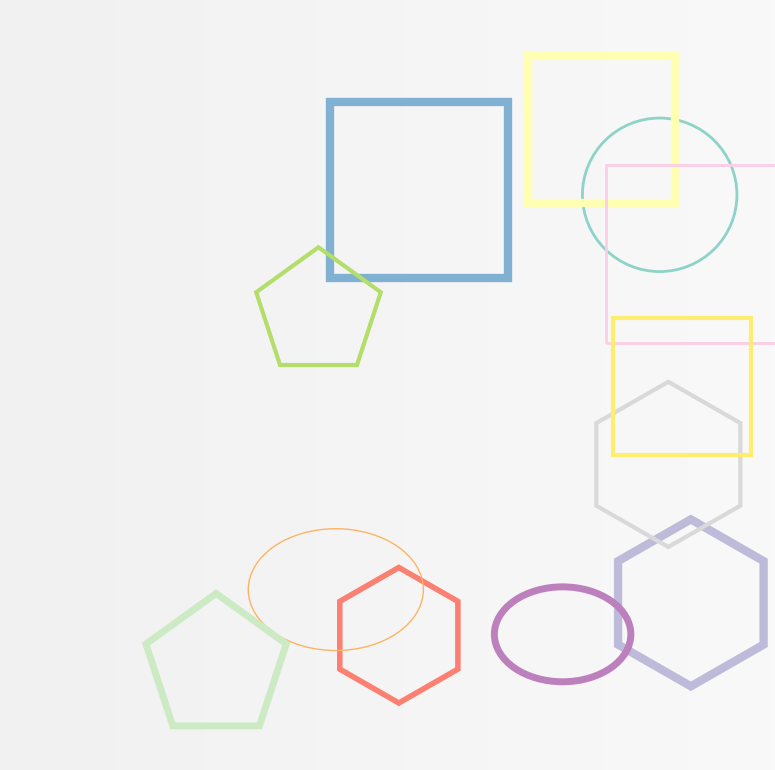[{"shape": "circle", "thickness": 1, "radius": 0.5, "center": [0.851, 0.747]}, {"shape": "square", "thickness": 3, "radius": 0.48, "center": [0.776, 0.832]}, {"shape": "hexagon", "thickness": 3, "radius": 0.54, "center": [0.891, 0.217]}, {"shape": "hexagon", "thickness": 2, "radius": 0.44, "center": [0.515, 0.175]}, {"shape": "square", "thickness": 3, "radius": 0.57, "center": [0.541, 0.753]}, {"shape": "oval", "thickness": 0.5, "radius": 0.56, "center": [0.433, 0.234]}, {"shape": "pentagon", "thickness": 1.5, "radius": 0.42, "center": [0.411, 0.594]}, {"shape": "square", "thickness": 1, "radius": 0.58, "center": [0.898, 0.671]}, {"shape": "hexagon", "thickness": 1.5, "radius": 0.54, "center": [0.862, 0.397]}, {"shape": "oval", "thickness": 2.5, "radius": 0.44, "center": [0.726, 0.176]}, {"shape": "pentagon", "thickness": 2.5, "radius": 0.48, "center": [0.279, 0.134]}, {"shape": "square", "thickness": 1.5, "radius": 0.45, "center": [0.88, 0.498]}]